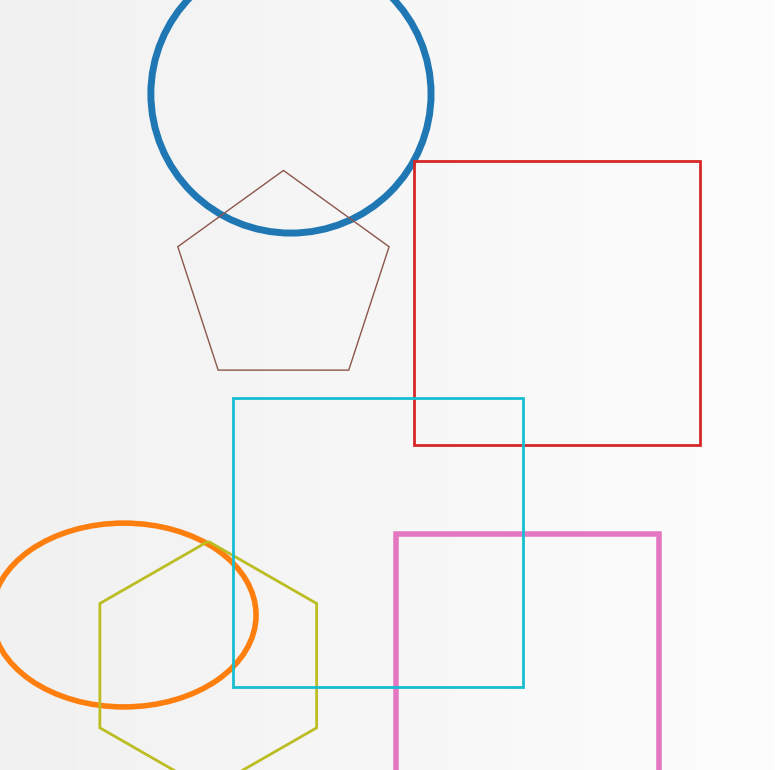[{"shape": "circle", "thickness": 2.5, "radius": 0.9, "center": [0.375, 0.878]}, {"shape": "oval", "thickness": 2, "radius": 0.85, "center": [0.16, 0.201]}, {"shape": "square", "thickness": 1, "radius": 0.92, "center": [0.718, 0.606]}, {"shape": "pentagon", "thickness": 0.5, "radius": 0.72, "center": [0.366, 0.635]}, {"shape": "square", "thickness": 2, "radius": 0.85, "center": [0.68, 0.138]}, {"shape": "hexagon", "thickness": 1, "radius": 0.81, "center": [0.269, 0.136]}, {"shape": "square", "thickness": 1, "radius": 0.94, "center": [0.488, 0.296]}]